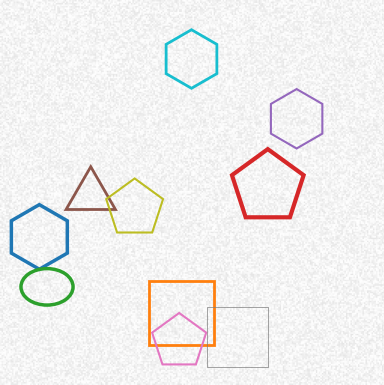[{"shape": "hexagon", "thickness": 2.5, "radius": 0.42, "center": [0.102, 0.385]}, {"shape": "square", "thickness": 2, "radius": 0.42, "center": [0.471, 0.187]}, {"shape": "oval", "thickness": 2.5, "radius": 0.34, "center": [0.122, 0.255]}, {"shape": "pentagon", "thickness": 3, "radius": 0.49, "center": [0.696, 0.515]}, {"shape": "hexagon", "thickness": 1.5, "radius": 0.39, "center": [0.77, 0.691]}, {"shape": "triangle", "thickness": 2, "radius": 0.37, "center": [0.236, 0.493]}, {"shape": "pentagon", "thickness": 1.5, "radius": 0.37, "center": [0.465, 0.113]}, {"shape": "square", "thickness": 0.5, "radius": 0.39, "center": [0.617, 0.125]}, {"shape": "pentagon", "thickness": 1.5, "radius": 0.39, "center": [0.35, 0.459]}, {"shape": "hexagon", "thickness": 2, "radius": 0.38, "center": [0.497, 0.847]}]